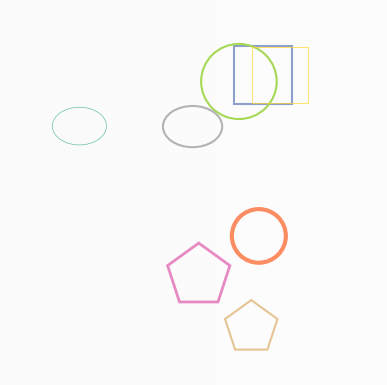[{"shape": "oval", "thickness": 0.5, "radius": 0.35, "center": [0.205, 0.673]}, {"shape": "circle", "thickness": 3, "radius": 0.35, "center": [0.668, 0.387]}, {"shape": "square", "thickness": 1.5, "radius": 0.37, "center": [0.678, 0.806]}, {"shape": "pentagon", "thickness": 2, "radius": 0.42, "center": [0.513, 0.284]}, {"shape": "circle", "thickness": 1.5, "radius": 0.49, "center": [0.617, 0.788]}, {"shape": "square", "thickness": 0.5, "radius": 0.36, "center": [0.723, 0.805]}, {"shape": "pentagon", "thickness": 1.5, "radius": 0.36, "center": [0.648, 0.149]}, {"shape": "oval", "thickness": 1.5, "radius": 0.38, "center": [0.497, 0.671]}]